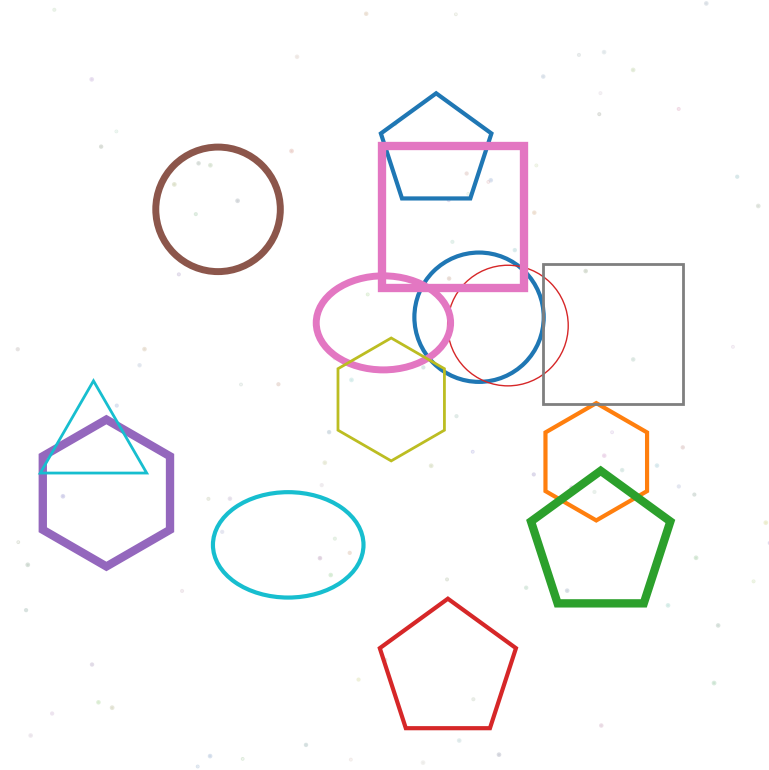[{"shape": "circle", "thickness": 1.5, "radius": 0.42, "center": [0.622, 0.588]}, {"shape": "pentagon", "thickness": 1.5, "radius": 0.38, "center": [0.566, 0.803]}, {"shape": "hexagon", "thickness": 1.5, "radius": 0.38, "center": [0.774, 0.4]}, {"shape": "pentagon", "thickness": 3, "radius": 0.48, "center": [0.78, 0.293]}, {"shape": "circle", "thickness": 0.5, "radius": 0.39, "center": [0.66, 0.577]}, {"shape": "pentagon", "thickness": 1.5, "radius": 0.46, "center": [0.582, 0.129]}, {"shape": "hexagon", "thickness": 3, "radius": 0.48, "center": [0.138, 0.36]}, {"shape": "circle", "thickness": 2.5, "radius": 0.4, "center": [0.283, 0.728]}, {"shape": "oval", "thickness": 2.5, "radius": 0.44, "center": [0.498, 0.581]}, {"shape": "square", "thickness": 3, "radius": 0.46, "center": [0.588, 0.718]}, {"shape": "square", "thickness": 1, "radius": 0.45, "center": [0.797, 0.566]}, {"shape": "hexagon", "thickness": 1, "radius": 0.4, "center": [0.508, 0.481]}, {"shape": "triangle", "thickness": 1, "radius": 0.4, "center": [0.121, 0.426]}, {"shape": "oval", "thickness": 1.5, "radius": 0.49, "center": [0.374, 0.292]}]